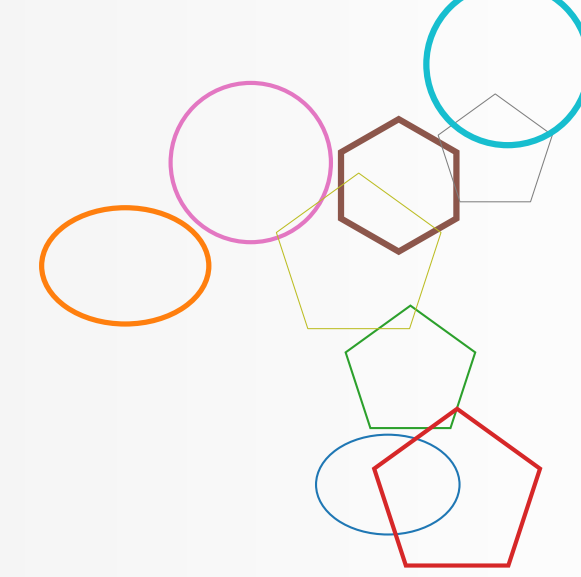[{"shape": "oval", "thickness": 1, "radius": 0.62, "center": [0.667, 0.16]}, {"shape": "oval", "thickness": 2.5, "radius": 0.72, "center": [0.215, 0.539]}, {"shape": "pentagon", "thickness": 1, "radius": 0.59, "center": [0.706, 0.353]}, {"shape": "pentagon", "thickness": 2, "radius": 0.75, "center": [0.786, 0.141]}, {"shape": "hexagon", "thickness": 3, "radius": 0.57, "center": [0.686, 0.678]}, {"shape": "circle", "thickness": 2, "radius": 0.69, "center": [0.431, 0.718]}, {"shape": "pentagon", "thickness": 0.5, "radius": 0.52, "center": [0.852, 0.733]}, {"shape": "pentagon", "thickness": 0.5, "radius": 0.74, "center": [0.617, 0.55]}, {"shape": "circle", "thickness": 3, "radius": 0.7, "center": [0.874, 0.888]}]